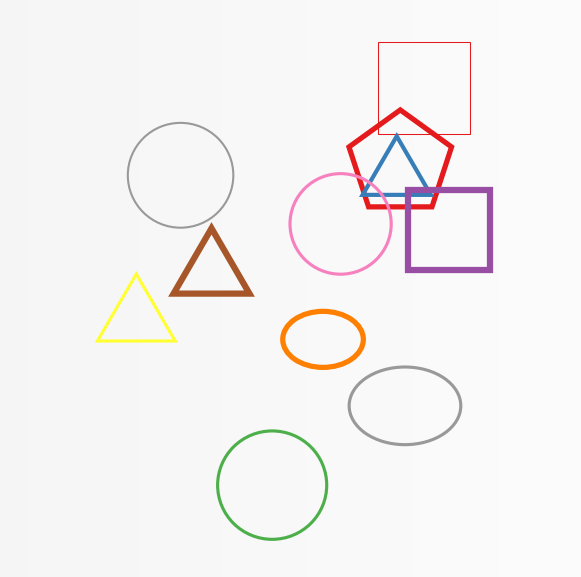[{"shape": "pentagon", "thickness": 2.5, "radius": 0.46, "center": [0.689, 0.716]}, {"shape": "square", "thickness": 0.5, "radius": 0.4, "center": [0.729, 0.846]}, {"shape": "triangle", "thickness": 2, "radius": 0.34, "center": [0.683, 0.696]}, {"shape": "circle", "thickness": 1.5, "radius": 0.47, "center": [0.468, 0.159]}, {"shape": "square", "thickness": 3, "radius": 0.35, "center": [0.773, 0.601]}, {"shape": "oval", "thickness": 2.5, "radius": 0.35, "center": [0.556, 0.411]}, {"shape": "triangle", "thickness": 1.5, "radius": 0.39, "center": [0.234, 0.447]}, {"shape": "triangle", "thickness": 3, "radius": 0.38, "center": [0.364, 0.528]}, {"shape": "circle", "thickness": 1.5, "radius": 0.44, "center": [0.586, 0.611]}, {"shape": "oval", "thickness": 1.5, "radius": 0.48, "center": [0.697, 0.296]}, {"shape": "circle", "thickness": 1, "radius": 0.45, "center": [0.311, 0.696]}]